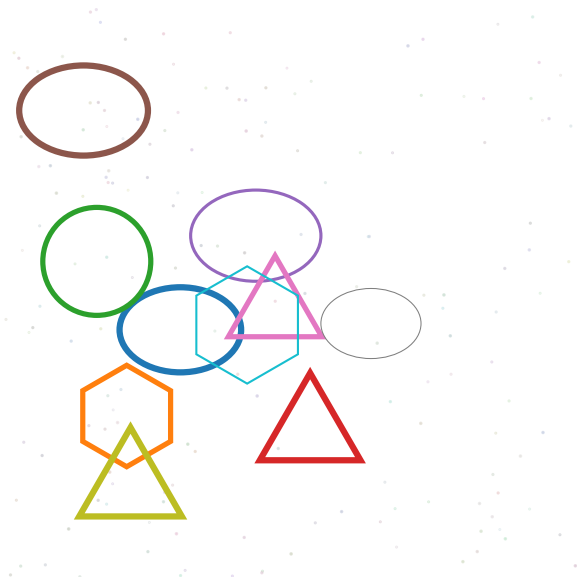[{"shape": "oval", "thickness": 3, "radius": 0.53, "center": [0.312, 0.428]}, {"shape": "hexagon", "thickness": 2.5, "radius": 0.44, "center": [0.219, 0.279]}, {"shape": "circle", "thickness": 2.5, "radius": 0.47, "center": [0.168, 0.547]}, {"shape": "triangle", "thickness": 3, "radius": 0.5, "center": [0.537, 0.252]}, {"shape": "oval", "thickness": 1.5, "radius": 0.56, "center": [0.443, 0.591]}, {"shape": "oval", "thickness": 3, "radius": 0.56, "center": [0.145, 0.808]}, {"shape": "triangle", "thickness": 2.5, "radius": 0.47, "center": [0.476, 0.463]}, {"shape": "oval", "thickness": 0.5, "radius": 0.43, "center": [0.642, 0.439]}, {"shape": "triangle", "thickness": 3, "radius": 0.51, "center": [0.226, 0.156]}, {"shape": "hexagon", "thickness": 1, "radius": 0.51, "center": [0.428, 0.436]}]